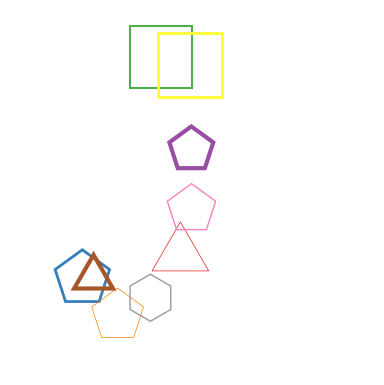[{"shape": "triangle", "thickness": 0.5, "radius": 0.42, "center": [0.469, 0.339]}, {"shape": "pentagon", "thickness": 2, "radius": 0.37, "center": [0.214, 0.277]}, {"shape": "square", "thickness": 1.5, "radius": 0.4, "center": [0.419, 0.853]}, {"shape": "pentagon", "thickness": 3, "radius": 0.3, "center": [0.497, 0.612]}, {"shape": "pentagon", "thickness": 0.5, "radius": 0.35, "center": [0.305, 0.181]}, {"shape": "square", "thickness": 2, "radius": 0.42, "center": [0.494, 0.832]}, {"shape": "triangle", "thickness": 3, "radius": 0.29, "center": [0.243, 0.28]}, {"shape": "pentagon", "thickness": 1, "radius": 0.33, "center": [0.497, 0.457]}, {"shape": "hexagon", "thickness": 1, "radius": 0.31, "center": [0.391, 0.227]}]